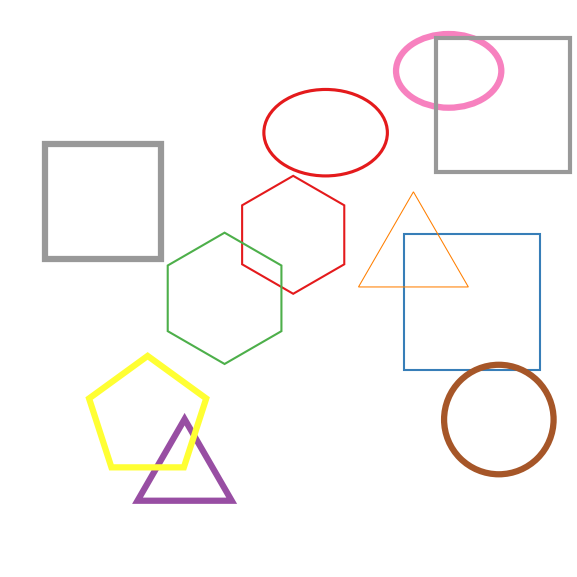[{"shape": "oval", "thickness": 1.5, "radius": 0.53, "center": [0.564, 0.769]}, {"shape": "hexagon", "thickness": 1, "radius": 0.51, "center": [0.508, 0.593]}, {"shape": "square", "thickness": 1, "radius": 0.59, "center": [0.817, 0.476]}, {"shape": "hexagon", "thickness": 1, "radius": 0.57, "center": [0.389, 0.483]}, {"shape": "triangle", "thickness": 3, "radius": 0.47, "center": [0.32, 0.179]}, {"shape": "triangle", "thickness": 0.5, "radius": 0.55, "center": [0.716, 0.557]}, {"shape": "pentagon", "thickness": 3, "radius": 0.53, "center": [0.256, 0.276]}, {"shape": "circle", "thickness": 3, "radius": 0.47, "center": [0.864, 0.273]}, {"shape": "oval", "thickness": 3, "radius": 0.46, "center": [0.777, 0.876]}, {"shape": "square", "thickness": 3, "radius": 0.5, "center": [0.178, 0.65]}, {"shape": "square", "thickness": 2, "radius": 0.58, "center": [0.871, 0.818]}]